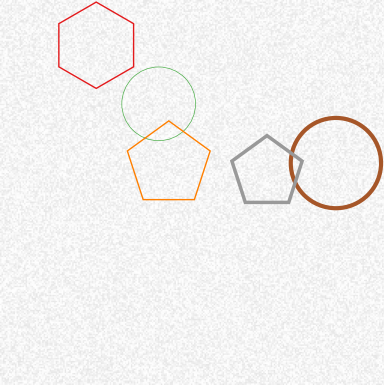[{"shape": "hexagon", "thickness": 1, "radius": 0.56, "center": [0.25, 0.882]}, {"shape": "circle", "thickness": 0.5, "radius": 0.48, "center": [0.412, 0.73]}, {"shape": "pentagon", "thickness": 1, "radius": 0.57, "center": [0.438, 0.573]}, {"shape": "circle", "thickness": 3, "radius": 0.59, "center": [0.873, 0.576]}, {"shape": "pentagon", "thickness": 2.5, "radius": 0.48, "center": [0.694, 0.552]}]